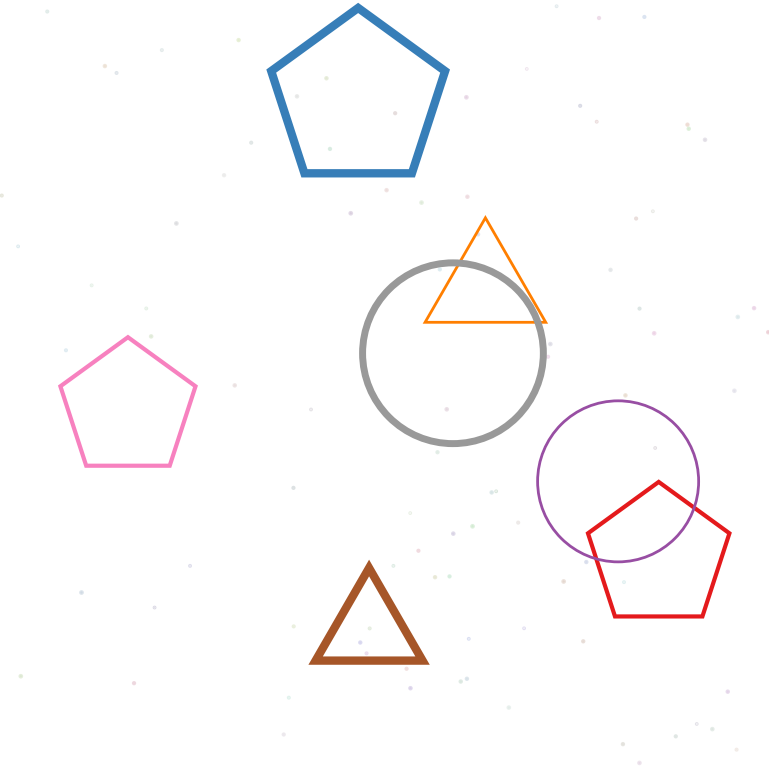[{"shape": "pentagon", "thickness": 1.5, "radius": 0.48, "center": [0.855, 0.278]}, {"shape": "pentagon", "thickness": 3, "radius": 0.59, "center": [0.465, 0.871]}, {"shape": "circle", "thickness": 1, "radius": 0.52, "center": [0.803, 0.375]}, {"shape": "triangle", "thickness": 1, "radius": 0.45, "center": [0.63, 0.627]}, {"shape": "triangle", "thickness": 3, "radius": 0.4, "center": [0.479, 0.182]}, {"shape": "pentagon", "thickness": 1.5, "radius": 0.46, "center": [0.166, 0.47]}, {"shape": "circle", "thickness": 2.5, "radius": 0.59, "center": [0.588, 0.541]}]